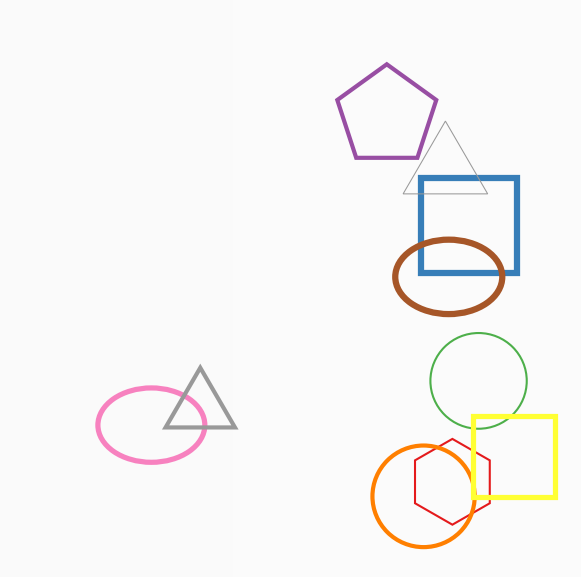[{"shape": "hexagon", "thickness": 1, "radius": 0.37, "center": [0.778, 0.165]}, {"shape": "square", "thickness": 3, "radius": 0.41, "center": [0.807, 0.609]}, {"shape": "circle", "thickness": 1, "radius": 0.41, "center": [0.823, 0.34]}, {"shape": "pentagon", "thickness": 2, "radius": 0.45, "center": [0.665, 0.798]}, {"shape": "circle", "thickness": 2, "radius": 0.44, "center": [0.729, 0.14]}, {"shape": "square", "thickness": 2.5, "radius": 0.35, "center": [0.885, 0.209]}, {"shape": "oval", "thickness": 3, "radius": 0.46, "center": [0.772, 0.52]}, {"shape": "oval", "thickness": 2.5, "radius": 0.46, "center": [0.26, 0.263]}, {"shape": "triangle", "thickness": 0.5, "radius": 0.42, "center": [0.766, 0.705]}, {"shape": "triangle", "thickness": 2, "radius": 0.34, "center": [0.345, 0.293]}]